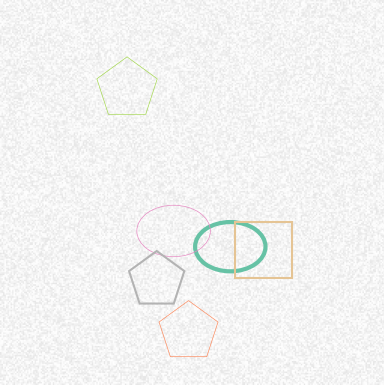[{"shape": "oval", "thickness": 3, "radius": 0.46, "center": [0.598, 0.359]}, {"shape": "pentagon", "thickness": 0.5, "radius": 0.4, "center": [0.49, 0.139]}, {"shape": "oval", "thickness": 0.5, "radius": 0.48, "center": [0.451, 0.4]}, {"shape": "pentagon", "thickness": 0.5, "radius": 0.41, "center": [0.33, 0.77]}, {"shape": "square", "thickness": 1.5, "radius": 0.36, "center": [0.684, 0.35]}, {"shape": "pentagon", "thickness": 1.5, "radius": 0.38, "center": [0.407, 0.273]}]